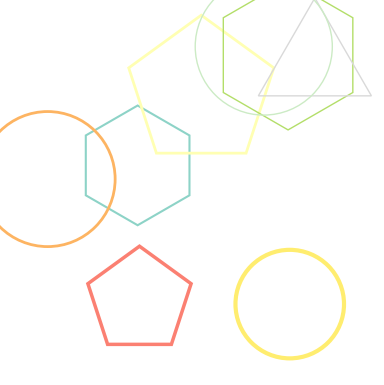[{"shape": "hexagon", "thickness": 1.5, "radius": 0.78, "center": [0.357, 0.57]}, {"shape": "pentagon", "thickness": 2, "radius": 0.99, "center": [0.523, 0.762]}, {"shape": "pentagon", "thickness": 2.5, "radius": 0.7, "center": [0.362, 0.22]}, {"shape": "circle", "thickness": 2, "radius": 0.88, "center": [0.124, 0.535]}, {"shape": "hexagon", "thickness": 1, "radius": 0.97, "center": [0.748, 0.857]}, {"shape": "triangle", "thickness": 1, "radius": 0.85, "center": [0.818, 0.836]}, {"shape": "circle", "thickness": 1, "radius": 0.89, "center": [0.685, 0.879]}, {"shape": "circle", "thickness": 3, "radius": 0.7, "center": [0.753, 0.21]}]